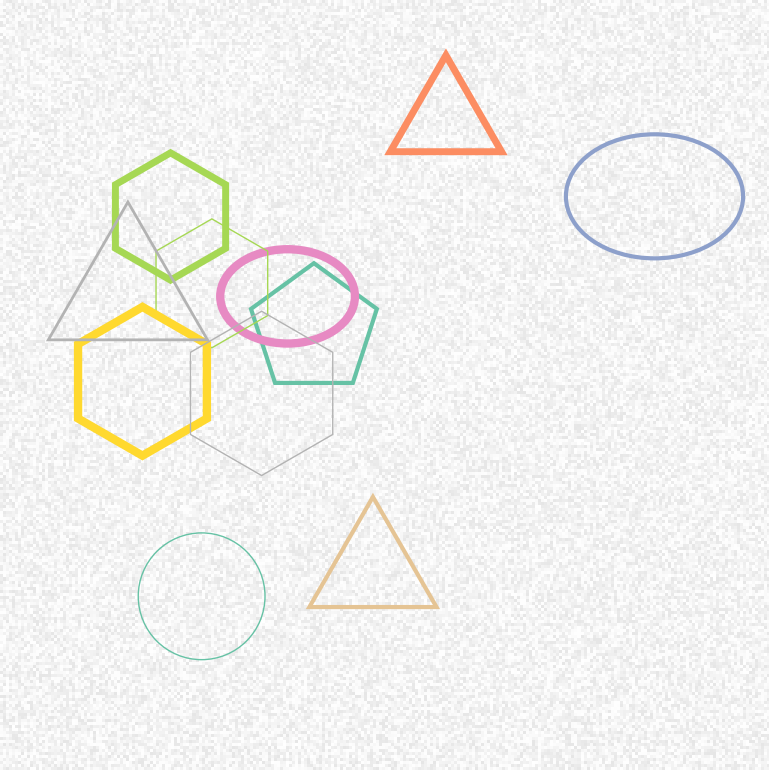[{"shape": "circle", "thickness": 0.5, "radius": 0.41, "center": [0.262, 0.226]}, {"shape": "pentagon", "thickness": 1.5, "radius": 0.43, "center": [0.408, 0.572]}, {"shape": "triangle", "thickness": 2.5, "radius": 0.42, "center": [0.579, 0.845]}, {"shape": "oval", "thickness": 1.5, "radius": 0.58, "center": [0.85, 0.745]}, {"shape": "oval", "thickness": 3, "radius": 0.44, "center": [0.373, 0.615]}, {"shape": "hexagon", "thickness": 2.5, "radius": 0.41, "center": [0.221, 0.719]}, {"shape": "hexagon", "thickness": 0.5, "radius": 0.42, "center": [0.275, 0.632]}, {"shape": "hexagon", "thickness": 3, "radius": 0.48, "center": [0.185, 0.505]}, {"shape": "triangle", "thickness": 1.5, "radius": 0.48, "center": [0.484, 0.259]}, {"shape": "hexagon", "thickness": 0.5, "radius": 0.53, "center": [0.34, 0.489]}, {"shape": "triangle", "thickness": 1, "radius": 0.6, "center": [0.166, 0.618]}]